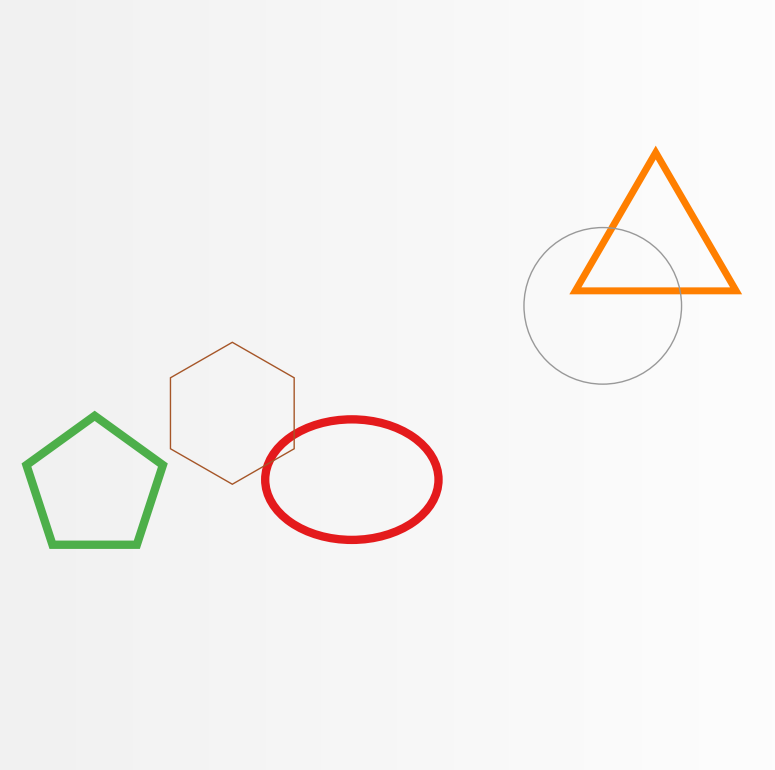[{"shape": "oval", "thickness": 3, "radius": 0.56, "center": [0.454, 0.377]}, {"shape": "pentagon", "thickness": 3, "radius": 0.46, "center": [0.122, 0.367]}, {"shape": "triangle", "thickness": 2.5, "radius": 0.6, "center": [0.846, 0.682]}, {"shape": "hexagon", "thickness": 0.5, "radius": 0.46, "center": [0.3, 0.463]}, {"shape": "circle", "thickness": 0.5, "radius": 0.51, "center": [0.778, 0.603]}]